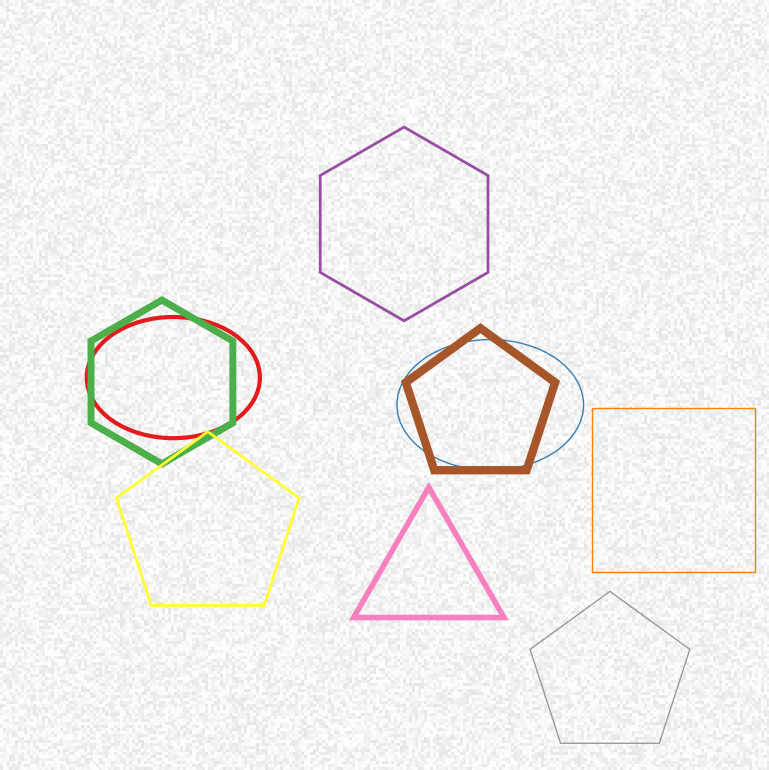[{"shape": "oval", "thickness": 1.5, "radius": 0.56, "center": [0.225, 0.51]}, {"shape": "oval", "thickness": 0.5, "radius": 0.61, "center": [0.637, 0.474]}, {"shape": "hexagon", "thickness": 2.5, "radius": 0.53, "center": [0.21, 0.504]}, {"shape": "hexagon", "thickness": 1, "radius": 0.63, "center": [0.525, 0.709]}, {"shape": "square", "thickness": 0.5, "radius": 0.53, "center": [0.875, 0.364]}, {"shape": "pentagon", "thickness": 1, "radius": 0.62, "center": [0.27, 0.315]}, {"shape": "pentagon", "thickness": 3, "radius": 0.51, "center": [0.624, 0.472]}, {"shape": "triangle", "thickness": 2, "radius": 0.56, "center": [0.557, 0.254]}, {"shape": "pentagon", "thickness": 0.5, "radius": 0.55, "center": [0.792, 0.123]}]